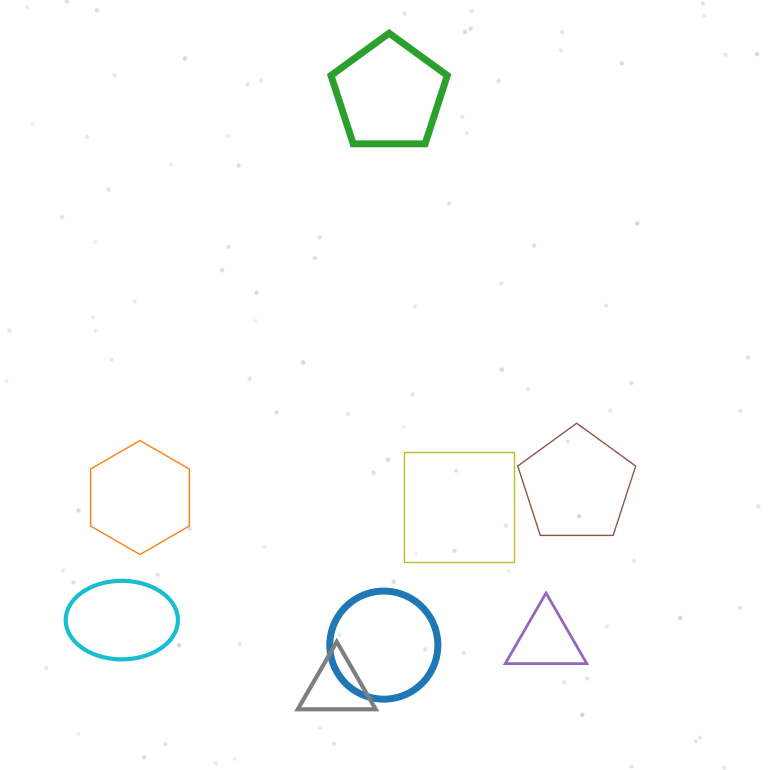[{"shape": "circle", "thickness": 2.5, "radius": 0.35, "center": [0.498, 0.162]}, {"shape": "hexagon", "thickness": 0.5, "radius": 0.37, "center": [0.182, 0.354]}, {"shape": "pentagon", "thickness": 2.5, "radius": 0.4, "center": [0.505, 0.877]}, {"shape": "triangle", "thickness": 1, "radius": 0.31, "center": [0.709, 0.169]}, {"shape": "pentagon", "thickness": 0.5, "radius": 0.4, "center": [0.749, 0.37]}, {"shape": "triangle", "thickness": 1.5, "radius": 0.29, "center": [0.437, 0.108]}, {"shape": "square", "thickness": 0.5, "radius": 0.36, "center": [0.597, 0.342]}, {"shape": "oval", "thickness": 1.5, "radius": 0.36, "center": [0.158, 0.195]}]